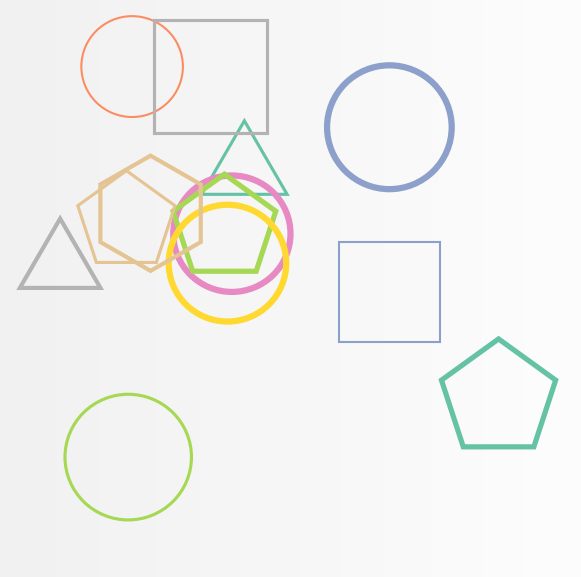[{"shape": "pentagon", "thickness": 2.5, "radius": 0.52, "center": [0.858, 0.309]}, {"shape": "triangle", "thickness": 1.5, "radius": 0.42, "center": [0.42, 0.705]}, {"shape": "circle", "thickness": 1, "radius": 0.44, "center": [0.227, 0.884]}, {"shape": "circle", "thickness": 3, "radius": 0.54, "center": [0.67, 0.779]}, {"shape": "square", "thickness": 1, "radius": 0.43, "center": [0.67, 0.493]}, {"shape": "circle", "thickness": 3, "radius": 0.5, "center": [0.399, 0.594]}, {"shape": "circle", "thickness": 1.5, "radius": 0.54, "center": [0.221, 0.208]}, {"shape": "pentagon", "thickness": 2.5, "radius": 0.46, "center": [0.386, 0.605]}, {"shape": "circle", "thickness": 3, "radius": 0.51, "center": [0.391, 0.543]}, {"shape": "hexagon", "thickness": 2, "radius": 0.5, "center": [0.259, 0.63]}, {"shape": "pentagon", "thickness": 1.5, "radius": 0.44, "center": [0.217, 0.616]}, {"shape": "square", "thickness": 1.5, "radius": 0.49, "center": [0.362, 0.866]}, {"shape": "triangle", "thickness": 2, "radius": 0.4, "center": [0.103, 0.541]}]